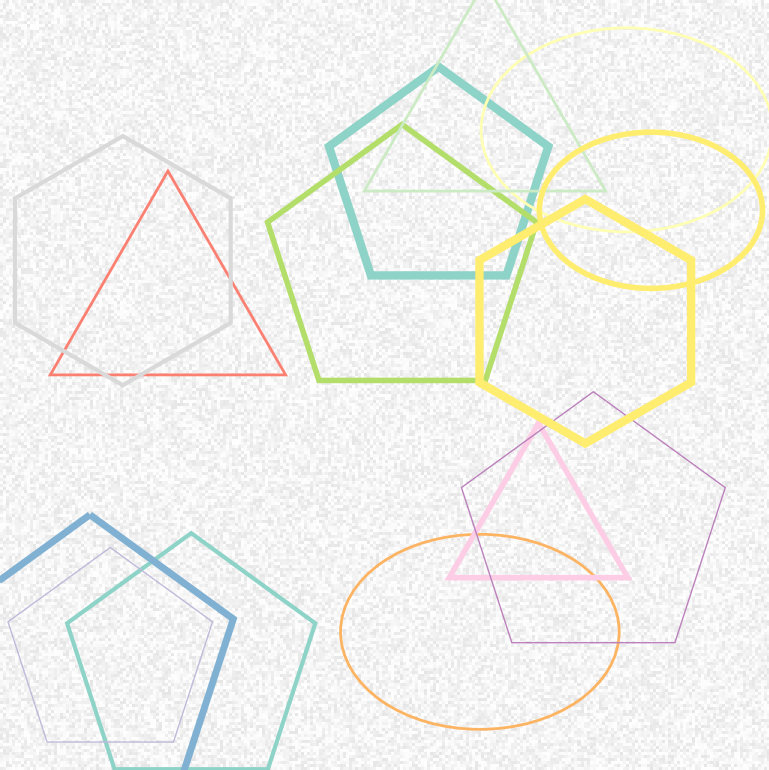[{"shape": "pentagon", "thickness": 1.5, "radius": 0.85, "center": [0.248, 0.138]}, {"shape": "pentagon", "thickness": 3, "radius": 0.75, "center": [0.57, 0.764]}, {"shape": "oval", "thickness": 1, "radius": 0.95, "center": [0.814, 0.831]}, {"shape": "pentagon", "thickness": 0.5, "radius": 0.7, "center": [0.143, 0.149]}, {"shape": "triangle", "thickness": 1, "radius": 0.88, "center": [0.218, 0.601]}, {"shape": "pentagon", "thickness": 2.5, "radius": 0.98, "center": [0.117, 0.136]}, {"shape": "oval", "thickness": 1, "radius": 0.9, "center": [0.623, 0.179]}, {"shape": "pentagon", "thickness": 2, "radius": 0.92, "center": [0.522, 0.655]}, {"shape": "triangle", "thickness": 2, "radius": 0.67, "center": [0.699, 0.317]}, {"shape": "hexagon", "thickness": 1.5, "radius": 0.81, "center": [0.16, 0.662]}, {"shape": "pentagon", "thickness": 0.5, "radius": 0.9, "center": [0.771, 0.311]}, {"shape": "triangle", "thickness": 1, "radius": 0.91, "center": [0.63, 0.842]}, {"shape": "hexagon", "thickness": 3, "radius": 0.79, "center": [0.76, 0.583]}, {"shape": "oval", "thickness": 2, "radius": 0.72, "center": [0.845, 0.727]}]